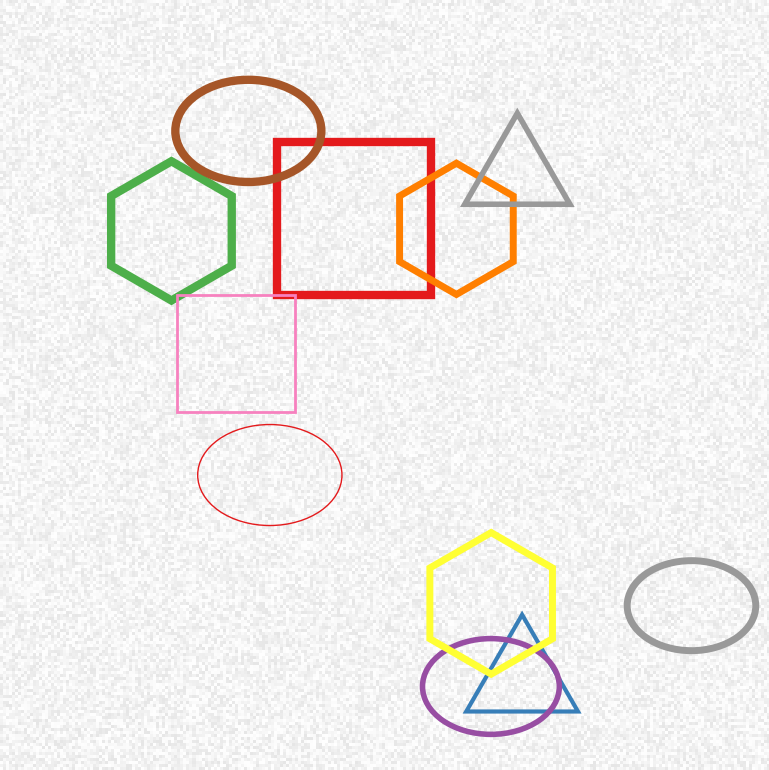[{"shape": "square", "thickness": 3, "radius": 0.5, "center": [0.46, 0.716]}, {"shape": "oval", "thickness": 0.5, "radius": 0.47, "center": [0.35, 0.383]}, {"shape": "triangle", "thickness": 1.5, "radius": 0.42, "center": [0.678, 0.118]}, {"shape": "hexagon", "thickness": 3, "radius": 0.45, "center": [0.223, 0.7]}, {"shape": "oval", "thickness": 2, "radius": 0.44, "center": [0.638, 0.108]}, {"shape": "hexagon", "thickness": 2.5, "radius": 0.43, "center": [0.593, 0.703]}, {"shape": "hexagon", "thickness": 2.5, "radius": 0.46, "center": [0.638, 0.216]}, {"shape": "oval", "thickness": 3, "radius": 0.47, "center": [0.323, 0.83]}, {"shape": "square", "thickness": 1, "radius": 0.38, "center": [0.307, 0.541]}, {"shape": "triangle", "thickness": 2, "radius": 0.39, "center": [0.672, 0.774]}, {"shape": "oval", "thickness": 2.5, "radius": 0.42, "center": [0.898, 0.213]}]